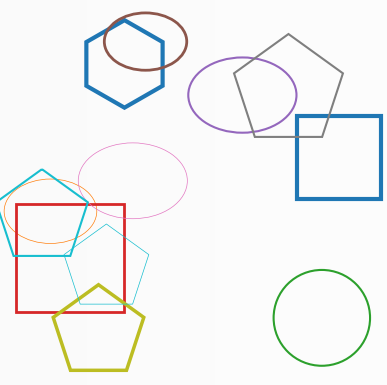[{"shape": "hexagon", "thickness": 3, "radius": 0.57, "center": [0.321, 0.834]}, {"shape": "square", "thickness": 3, "radius": 0.54, "center": [0.874, 0.59]}, {"shape": "oval", "thickness": 0.5, "radius": 0.6, "center": [0.13, 0.451]}, {"shape": "circle", "thickness": 1.5, "radius": 0.62, "center": [0.831, 0.174]}, {"shape": "square", "thickness": 2, "radius": 0.7, "center": [0.181, 0.331]}, {"shape": "oval", "thickness": 1.5, "radius": 0.7, "center": [0.626, 0.753]}, {"shape": "oval", "thickness": 2, "radius": 0.53, "center": [0.376, 0.892]}, {"shape": "oval", "thickness": 0.5, "radius": 0.7, "center": [0.343, 0.53]}, {"shape": "pentagon", "thickness": 1.5, "radius": 0.74, "center": [0.744, 0.764]}, {"shape": "pentagon", "thickness": 2.5, "radius": 0.61, "center": [0.254, 0.138]}, {"shape": "pentagon", "thickness": 1.5, "radius": 0.62, "center": [0.108, 0.436]}, {"shape": "pentagon", "thickness": 0.5, "radius": 0.58, "center": [0.275, 0.303]}]